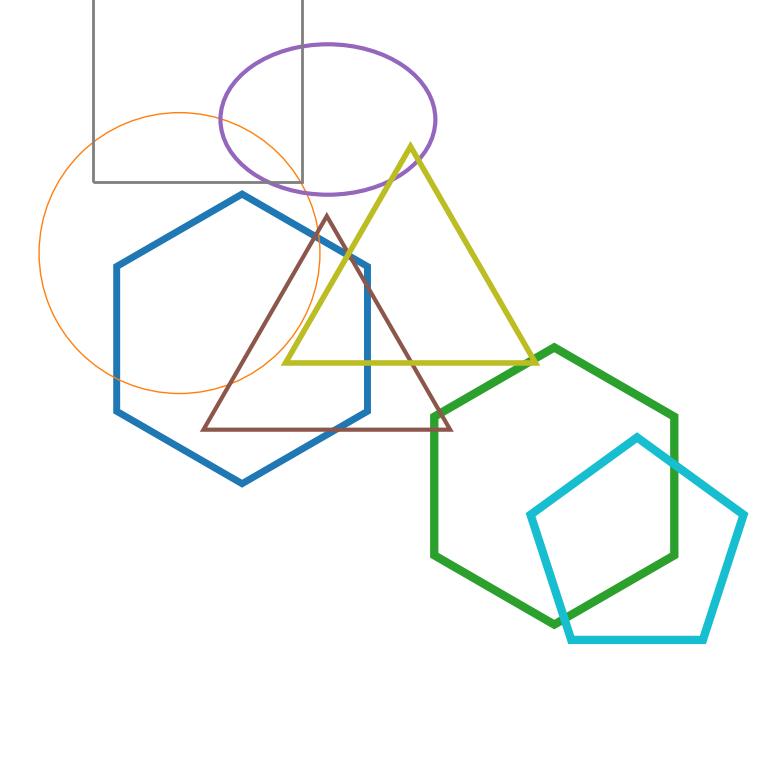[{"shape": "hexagon", "thickness": 2.5, "radius": 0.94, "center": [0.314, 0.56]}, {"shape": "circle", "thickness": 0.5, "radius": 0.91, "center": [0.233, 0.671]}, {"shape": "hexagon", "thickness": 3, "radius": 0.9, "center": [0.72, 0.369]}, {"shape": "oval", "thickness": 1.5, "radius": 0.7, "center": [0.426, 0.845]}, {"shape": "triangle", "thickness": 1.5, "radius": 0.92, "center": [0.424, 0.534]}, {"shape": "square", "thickness": 1, "radius": 0.68, "center": [0.257, 0.899]}, {"shape": "triangle", "thickness": 2, "radius": 0.94, "center": [0.533, 0.622]}, {"shape": "pentagon", "thickness": 3, "radius": 0.73, "center": [0.827, 0.287]}]